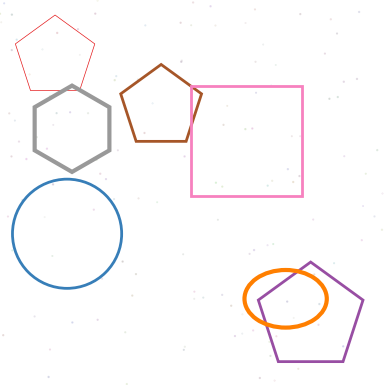[{"shape": "pentagon", "thickness": 0.5, "radius": 0.54, "center": [0.143, 0.852]}, {"shape": "circle", "thickness": 2, "radius": 0.71, "center": [0.174, 0.393]}, {"shape": "pentagon", "thickness": 2, "radius": 0.71, "center": [0.807, 0.176]}, {"shape": "oval", "thickness": 3, "radius": 0.53, "center": [0.742, 0.224]}, {"shape": "pentagon", "thickness": 2, "radius": 0.55, "center": [0.419, 0.722]}, {"shape": "square", "thickness": 2, "radius": 0.72, "center": [0.64, 0.634]}, {"shape": "hexagon", "thickness": 3, "radius": 0.56, "center": [0.187, 0.666]}]